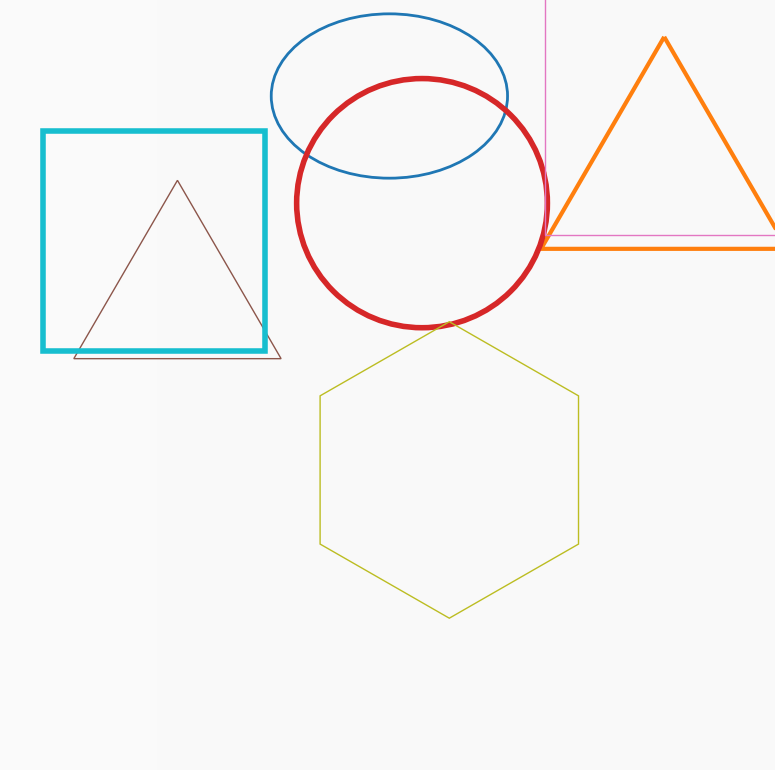[{"shape": "oval", "thickness": 1, "radius": 0.76, "center": [0.502, 0.875]}, {"shape": "triangle", "thickness": 1.5, "radius": 0.92, "center": [0.857, 0.769]}, {"shape": "circle", "thickness": 2, "radius": 0.81, "center": [0.545, 0.736]}, {"shape": "triangle", "thickness": 0.5, "radius": 0.77, "center": [0.229, 0.611]}, {"shape": "square", "thickness": 0.5, "radius": 0.81, "center": [0.866, 0.858]}, {"shape": "hexagon", "thickness": 0.5, "radius": 0.96, "center": [0.58, 0.39]}, {"shape": "square", "thickness": 2, "radius": 0.72, "center": [0.199, 0.687]}]